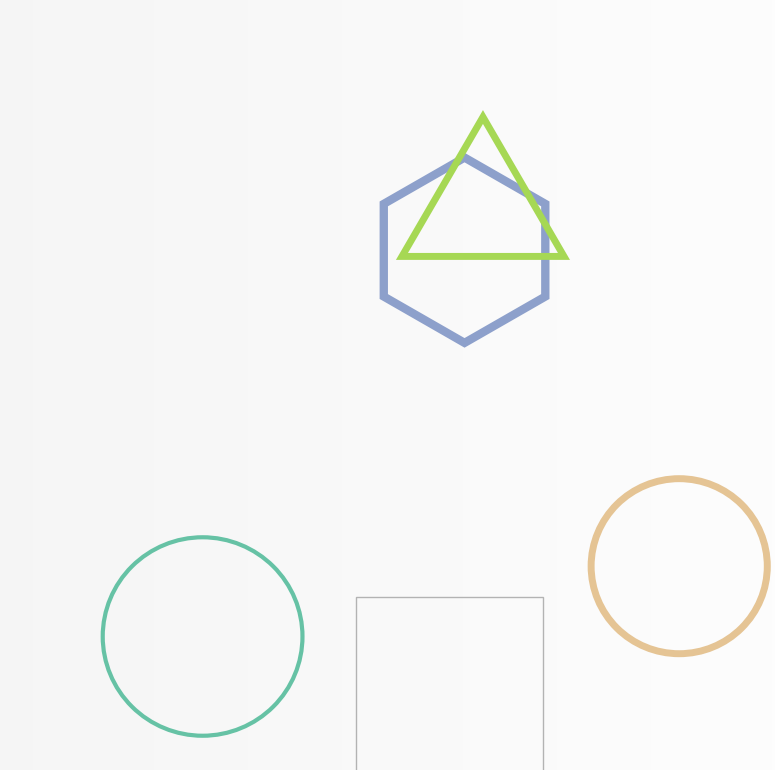[{"shape": "circle", "thickness": 1.5, "radius": 0.64, "center": [0.261, 0.173]}, {"shape": "hexagon", "thickness": 3, "radius": 0.6, "center": [0.599, 0.675]}, {"shape": "triangle", "thickness": 2.5, "radius": 0.6, "center": [0.623, 0.727]}, {"shape": "circle", "thickness": 2.5, "radius": 0.57, "center": [0.876, 0.265]}, {"shape": "square", "thickness": 0.5, "radius": 0.6, "center": [0.58, 0.105]}]